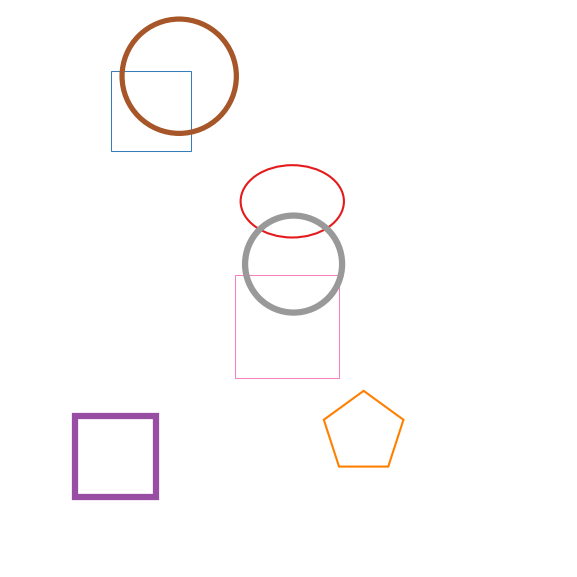[{"shape": "oval", "thickness": 1, "radius": 0.45, "center": [0.506, 0.651]}, {"shape": "square", "thickness": 0.5, "radius": 0.35, "center": [0.261, 0.807]}, {"shape": "square", "thickness": 3, "radius": 0.35, "center": [0.2, 0.209]}, {"shape": "pentagon", "thickness": 1, "radius": 0.36, "center": [0.63, 0.25]}, {"shape": "circle", "thickness": 2.5, "radius": 0.49, "center": [0.31, 0.867]}, {"shape": "square", "thickness": 0.5, "radius": 0.45, "center": [0.497, 0.434]}, {"shape": "circle", "thickness": 3, "radius": 0.42, "center": [0.508, 0.542]}]